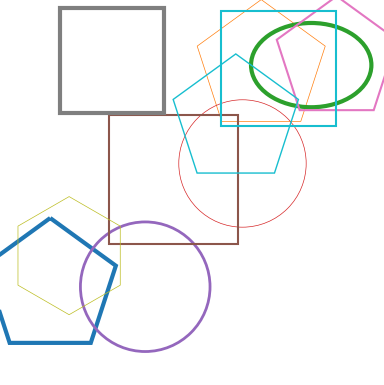[{"shape": "pentagon", "thickness": 3, "radius": 0.9, "center": [0.13, 0.254]}, {"shape": "pentagon", "thickness": 0.5, "radius": 0.87, "center": [0.678, 0.826]}, {"shape": "oval", "thickness": 3, "radius": 0.78, "center": [0.808, 0.831]}, {"shape": "circle", "thickness": 0.5, "radius": 0.83, "center": [0.63, 0.575]}, {"shape": "circle", "thickness": 2, "radius": 0.84, "center": [0.377, 0.255]}, {"shape": "square", "thickness": 1.5, "radius": 0.84, "center": [0.45, 0.533]}, {"shape": "pentagon", "thickness": 1.5, "radius": 0.82, "center": [0.875, 0.846]}, {"shape": "square", "thickness": 3, "radius": 0.68, "center": [0.291, 0.844]}, {"shape": "hexagon", "thickness": 0.5, "radius": 0.77, "center": [0.18, 0.336]}, {"shape": "square", "thickness": 1.5, "radius": 0.75, "center": [0.723, 0.821]}, {"shape": "pentagon", "thickness": 1, "radius": 0.86, "center": [0.612, 0.689]}]